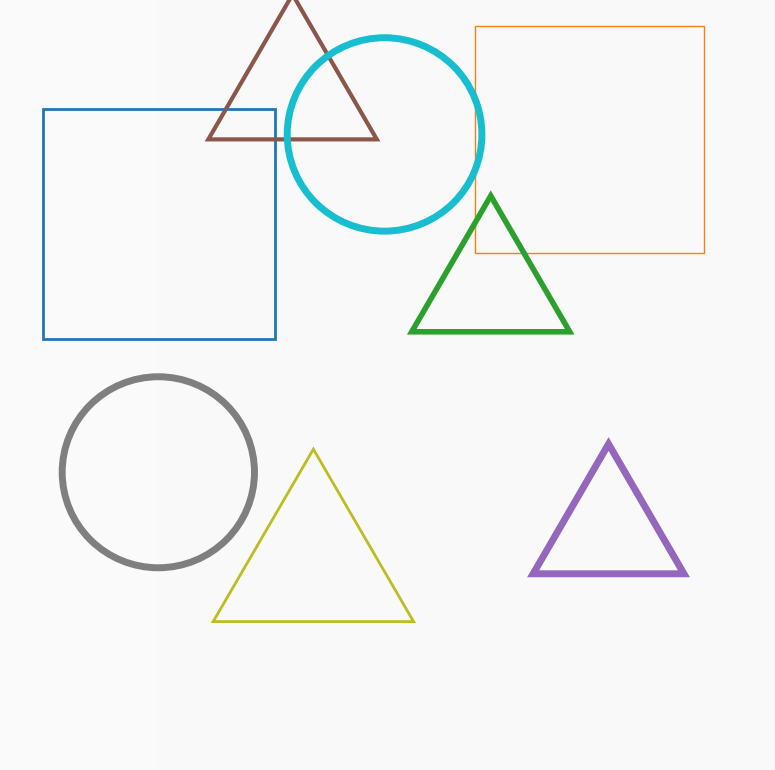[{"shape": "square", "thickness": 1, "radius": 0.75, "center": [0.205, 0.709]}, {"shape": "square", "thickness": 0.5, "radius": 0.74, "center": [0.761, 0.819]}, {"shape": "triangle", "thickness": 2, "radius": 0.59, "center": [0.633, 0.628]}, {"shape": "triangle", "thickness": 2.5, "radius": 0.56, "center": [0.785, 0.311]}, {"shape": "triangle", "thickness": 1.5, "radius": 0.63, "center": [0.378, 0.882]}, {"shape": "circle", "thickness": 2.5, "radius": 0.62, "center": [0.204, 0.387]}, {"shape": "triangle", "thickness": 1, "radius": 0.75, "center": [0.404, 0.267]}, {"shape": "circle", "thickness": 2.5, "radius": 0.63, "center": [0.496, 0.825]}]